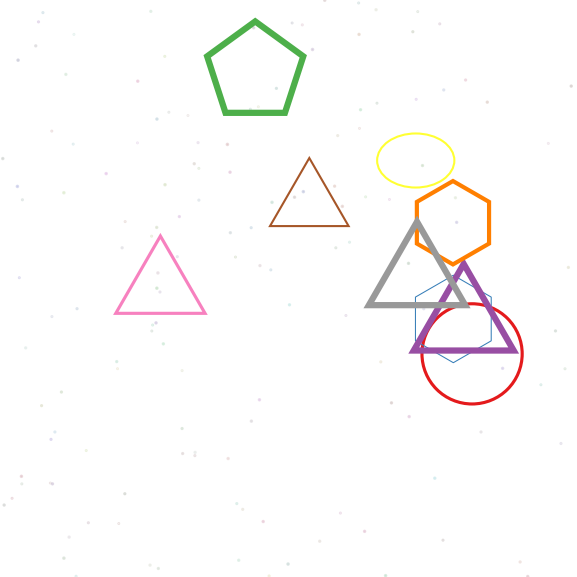[{"shape": "circle", "thickness": 1.5, "radius": 0.43, "center": [0.817, 0.386]}, {"shape": "hexagon", "thickness": 0.5, "radius": 0.38, "center": [0.785, 0.447]}, {"shape": "pentagon", "thickness": 3, "radius": 0.44, "center": [0.442, 0.875]}, {"shape": "triangle", "thickness": 3, "radius": 0.5, "center": [0.803, 0.442]}, {"shape": "hexagon", "thickness": 2, "radius": 0.36, "center": [0.784, 0.613]}, {"shape": "oval", "thickness": 1, "radius": 0.33, "center": [0.72, 0.721]}, {"shape": "triangle", "thickness": 1, "radius": 0.39, "center": [0.536, 0.647]}, {"shape": "triangle", "thickness": 1.5, "radius": 0.45, "center": [0.278, 0.501]}, {"shape": "triangle", "thickness": 3, "radius": 0.48, "center": [0.722, 0.519]}]